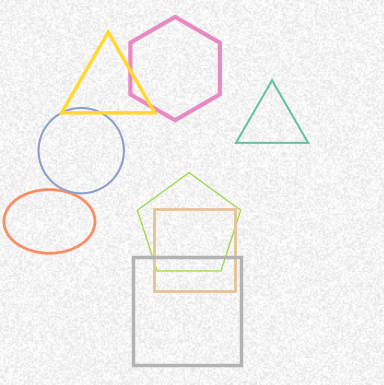[{"shape": "triangle", "thickness": 1.5, "radius": 0.54, "center": [0.707, 0.683]}, {"shape": "oval", "thickness": 2, "radius": 0.59, "center": [0.128, 0.425]}, {"shape": "circle", "thickness": 1.5, "radius": 0.55, "center": [0.211, 0.609]}, {"shape": "hexagon", "thickness": 3, "radius": 0.67, "center": [0.455, 0.822]}, {"shape": "pentagon", "thickness": 1, "radius": 0.71, "center": [0.491, 0.41]}, {"shape": "triangle", "thickness": 2.5, "radius": 0.7, "center": [0.281, 0.777]}, {"shape": "square", "thickness": 2, "radius": 0.53, "center": [0.504, 0.351]}, {"shape": "square", "thickness": 2.5, "radius": 0.7, "center": [0.486, 0.192]}]